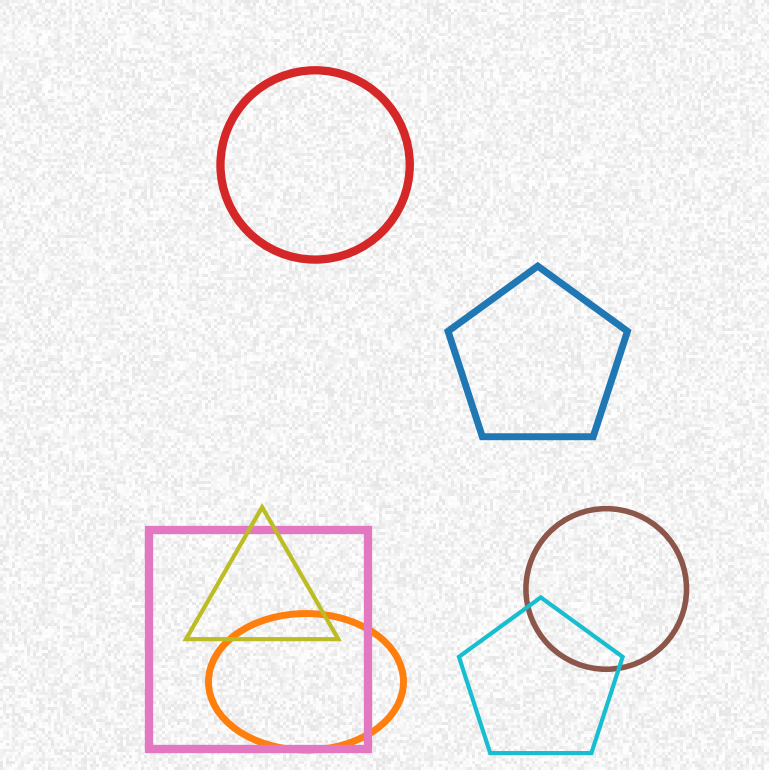[{"shape": "pentagon", "thickness": 2.5, "radius": 0.61, "center": [0.698, 0.532]}, {"shape": "oval", "thickness": 2.5, "radius": 0.63, "center": [0.397, 0.115]}, {"shape": "circle", "thickness": 3, "radius": 0.61, "center": [0.409, 0.786]}, {"shape": "circle", "thickness": 2, "radius": 0.52, "center": [0.787, 0.235]}, {"shape": "square", "thickness": 3, "radius": 0.71, "center": [0.336, 0.17]}, {"shape": "triangle", "thickness": 1.5, "radius": 0.57, "center": [0.34, 0.227]}, {"shape": "pentagon", "thickness": 1.5, "radius": 0.56, "center": [0.702, 0.112]}]